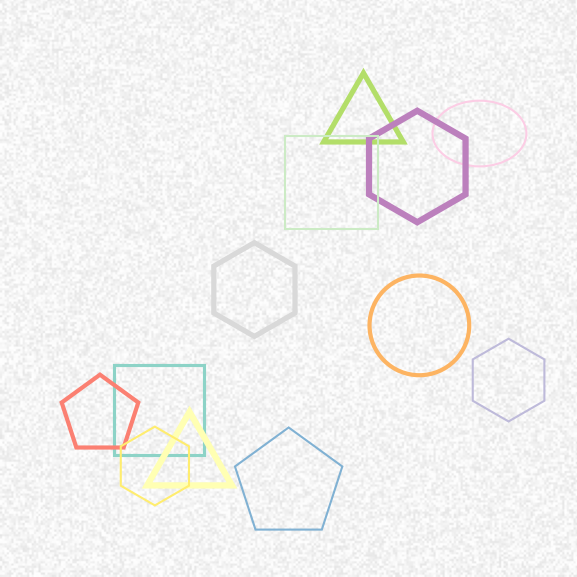[{"shape": "square", "thickness": 1.5, "radius": 0.39, "center": [0.276, 0.289]}, {"shape": "triangle", "thickness": 3, "radius": 0.42, "center": [0.328, 0.201]}, {"shape": "hexagon", "thickness": 1, "radius": 0.36, "center": [0.881, 0.341]}, {"shape": "pentagon", "thickness": 2, "radius": 0.35, "center": [0.173, 0.281]}, {"shape": "pentagon", "thickness": 1, "radius": 0.49, "center": [0.5, 0.161]}, {"shape": "circle", "thickness": 2, "radius": 0.43, "center": [0.726, 0.436]}, {"shape": "triangle", "thickness": 2.5, "radius": 0.4, "center": [0.629, 0.793]}, {"shape": "oval", "thickness": 1, "radius": 0.41, "center": [0.83, 0.768]}, {"shape": "hexagon", "thickness": 2.5, "radius": 0.41, "center": [0.441, 0.498]}, {"shape": "hexagon", "thickness": 3, "radius": 0.48, "center": [0.723, 0.711]}, {"shape": "square", "thickness": 1, "radius": 0.4, "center": [0.574, 0.683]}, {"shape": "hexagon", "thickness": 1, "radius": 0.34, "center": [0.268, 0.192]}]